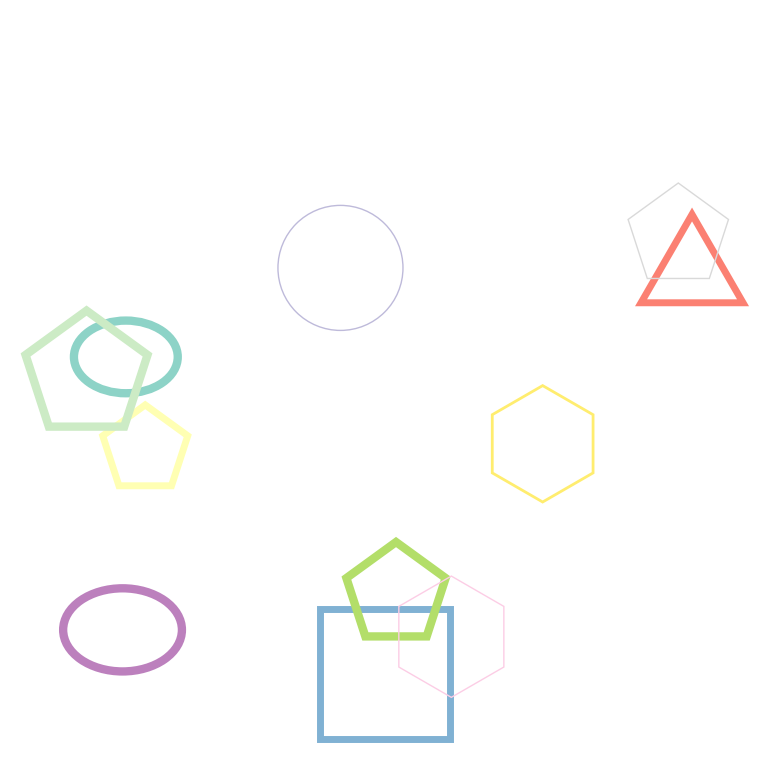[{"shape": "oval", "thickness": 3, "radius": 0.34, "center": [0.163, 0.536]}, {"shape": "pentagon", "thickness": 2.5, "radius": 0.29, "center": [0.189, 0.416]}, {"shape": "circle", "thickness": 0.5, "radius": 0.41, "center": [0.442, 0.652]}, {"shape": "triangle", "thickness": 2.5, "radius": 0.38, "center": [0.899, 0.645]}, {"shape": "square", "thickness": 2.5, "radius": 0.42, "center": [0.5, 0.125]}, {"shape": "pentagon", "thickness": 3, "radius": 0.34, "center": [0.514, 0.228]}, {"shape": "hexagon", "thickness": 0.5, "radius": 0.39, "center": [0.586, 0.173]}, {"shape": "pentagon", "thickness": 0.5, "radius": 0.34, "center": [0.881, 0.694]}, {"shape": "oval", "thickness": 3, "radius": 0.39, "center": [0.159, 0.182]}, {"shape": "pentagon", "thickness": 3, "radius": 0.42, "center": [0.112, 0.513]}, {"shape": "hexagon", "thickness": 1, "radius": 0.38, "center": [0.705, 0.424]}]